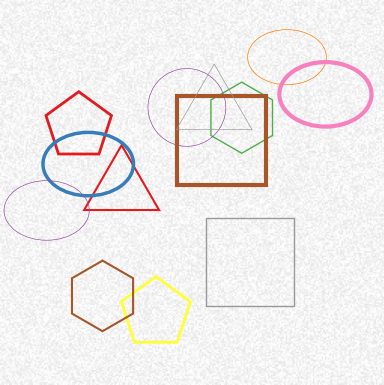[{"shape": "pentagon", "thickness": 2, "radius": 0.45, "center": [0.205, 0.672]}, {"shape": "triangle", "thickness": 1.5, "radius": 0.56, "center": [0.316, 0.511]}, {"shape": "oval", "thickness": 2.5, "radius": 0.59, "center": [0.229, 0.574]}, {"shape": "hexagon", "thickness": 1, "radius": 0.46, "center": [0.628, 0.694]}, {"shape": "circle", "thickness": 0.5, "radius": 0.51, "center": [0.485, 0.721]}, {"shape": "oval", "thickness": 0.5, "radius": 0.55, "center": [0.121, 0.453]}, {"shape": "oval", "thickness": 0.5, "radius": 0.51, "center": [0.745, 0.851]}, {"shape": "pentagon", "thickness": 2, "radius": 0.47, "center": [0.405, 0.187]}, {"shape": "hexagon", "thickness": 1.5, "radius": 0.46, "center": [0.266, 0.231]}, {"shape": "square", "thickness": 3, "radius": 0.58, "center": [0.576, 0.634]}, {"shape": "oval", "thickness": 3, "radius": 0.6, "center": [0.845, 0.755]}, {"shape": "square", "thickness": 1, "radius": 0.57, "center": [0.648, 0.321]}, {"shape": "triangle", "thickness": 0.5, "radius": 0.57, "center": [0.556, 0.72]}]